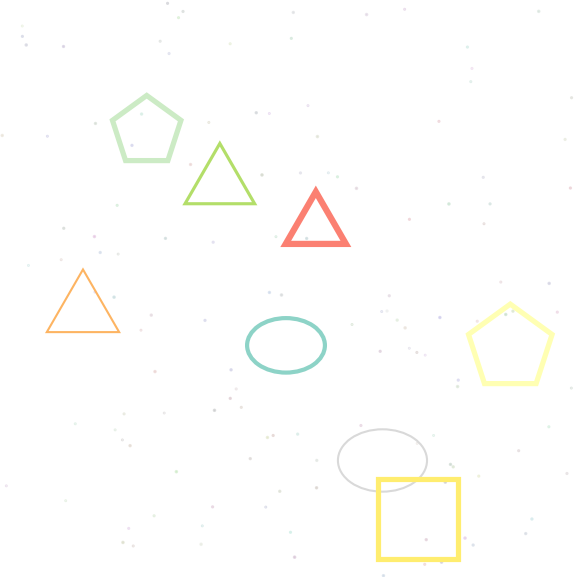[{"shape": "oval", "thickness": 2, "radius": 0.34, "center": [0.495, 0.401]}, {"shape": "pentagon", "thickness": 2.5, "radius": 0.38, "center": [0.884, 0.396]}, {"shape": "triangle", "thickness": 3, "radius": 0.3, "center": [0.547, 0.607]}, {"shape": "triangle", "thickness": 1, "radius": 0.36, "center": [0.144, 0.46]}, {"shape": "triangle", "thickness": 1.5, "radius": 0.35, "center": [0.381, 0.681]}, {"shape": "oval", "thickness": 1, "radius": 0.39, "center": [0.662, 0.202]}, {"shape": "pentagon", "thickness": 2.5, "radius": 0.31, "center": [0.254, 0.771]}, {"shape": "square", "thickness": 2.5, "radius": 0.35, "center": [0.724, 0.101]}]